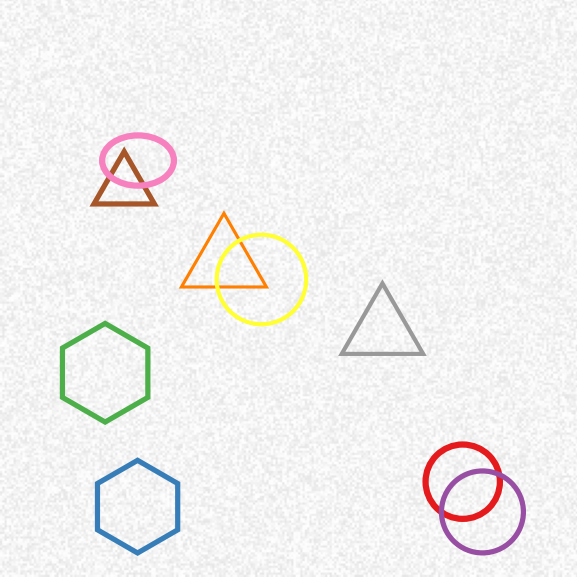[{"shape": "circle", "thickness": 3, "radius": 0.32, "center": [0.801, 0.165]}, {"shape": "hexagon", "thickness": 2.5, "radius": 0.4, "center": [0.238, 0.122]}, {"shape": "hexagon", "thickness": 2.5, "radius": 0.43, "center": [0.182, 0.354]}, {"shape": "circle", "thickness": 2.5, "radius": 0.35, "center": [0.835, 0.113]}, {"shape": "triangle", "thickness": 1.5, "radius": 0.42, "center": [0.388, 0.545]}, {"shape": "circle", "thickness": 2, "radius": 0.39, "center": [0.453, 0.515]}, {"shape": "triangle", "thickness": 2.5, "radius": 0.3, "center": [0.215, 0.676]}, {"shape": "oval", "thickness": 3, "radius": 0.31, "center": [0.239, 0.721]}, {"shape": "triangle", "thickness": 2, "radius": 0.41, "center": [0.662, 0.427]}]